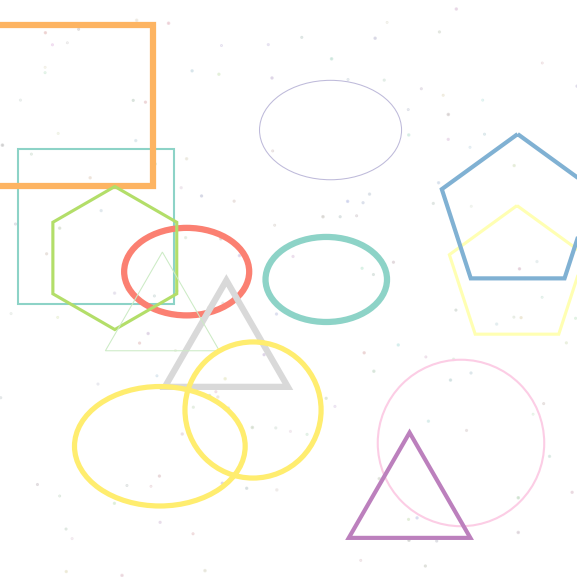[{"shape": "oval", "thickness": 3, "radius": 0.53, "center": [0.565, 0.515]}, {"shape": "square", "thickness": 1, "radius": 0.67, "center": [0.166, 0.607]}, {"shape": "pentagon", "thickness": 1.5, "radius": 0.62, "center": [0.895, 0.52]}, {"shape": "oval", "thickness": 0.5, "radius": 0.61, "center": [0.572, 0.774]}, {"shape": "oval", "thickness": 3, "radius": 0.54, "center": [0.323, 0.529]}, {"shape": "pentagon", "thickness": 2, "radius": 0.69, "center": [0.896, 0.629]}, {"shape": "square", "thickness": 3, "radius": 0.7, "center": [0.126, 0.816]}, {"shape": "hexagon", "thickness": 1.5, "radius": 0.62, "center": [0.199, 0.552]}, {"shape": "circle", "thickness": 1, "radius": 0.72, "center": [0.798, 0.232]}, {"shape": "triangle", "thickness": 3, "radius": 0.61, "center": [0.392, 0.391]}, {"shape": "triangle", "thickness": 2, "radius": 0.61, "center": [0.709, 0.129]}, {"shape": "triangle", "thickness": 0.5, "radius": 0.57, "center": [0.281, 0.449]}, {"shape": "oval", "thickness": 2.5, "radius": 0.74, "center": [0.277, 0.226]}, {"shape": "circle", "thickness": 2.5, "radius": 0.59, "center": [0.438, 0.289]}]